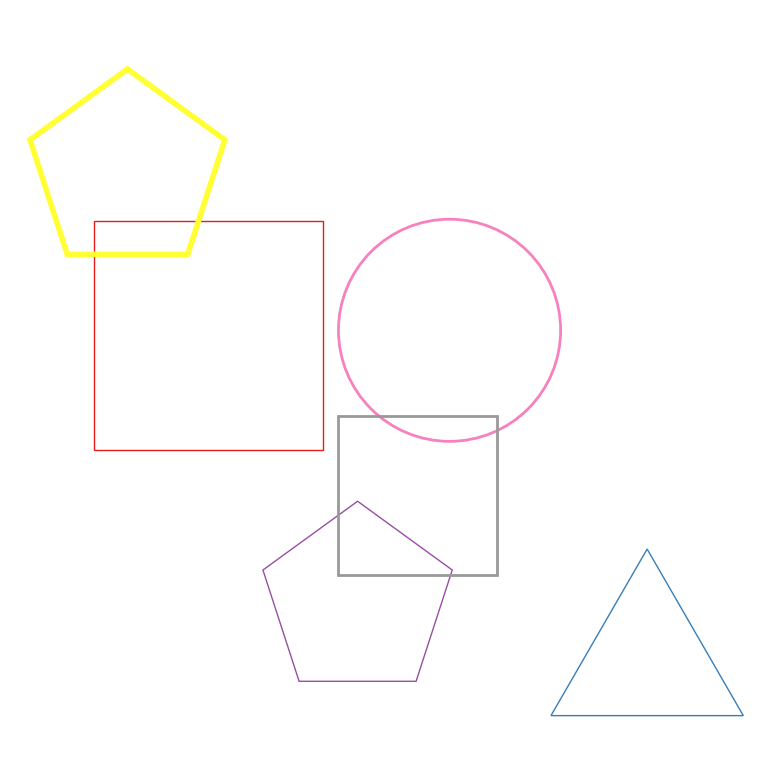[{"shape": "square", "thickness": 0.5, "radius": 0.74, "center": [0.271, 0.564]}, {"shape": "triangle", "thickness": 0.5, "radius": 0.72, "center": [0.84, 0.143]}, {"shape": "pentagon", "thickness": 0.5, "radius": 0.65, "center": [0.464, 0.22]}, {"shape": "pentagon", "thickness": 2, "radius": 0.67, "center": [0.166, 0.777]}, {"shape": "circle", "thickness": 1, "radius": 0.72, "center": [0.584, 0.571]}, {"shape": "square", "thickness": 1, "radius": 0.51, "center": [0.542, 0.357]}]